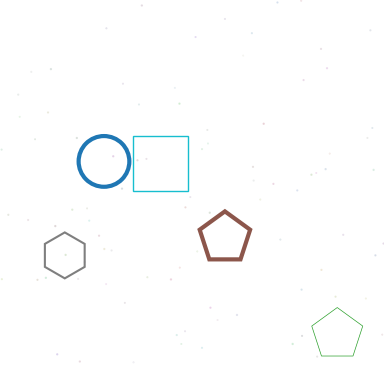[{"shape": "circle", "thickness": 3, "radius": 0.33, "center": [0.27, 0.581]}, {"shape": "pentagon", "thickness": 0.5, "radius": 0.35, "center": [0.876, 0.132]}, {"shape": "pentagon", "thickness": 3, "radius": 0.34, "center": [0.584, 0.382]}, {"shape": "hexagon", "thickness": 1.5, "radius": 0.3, "center": [0.168, 0.337]}, {"shape": "square", "thickness": 1, "radius": 0.36, "center": [0.417, 0.575]}]